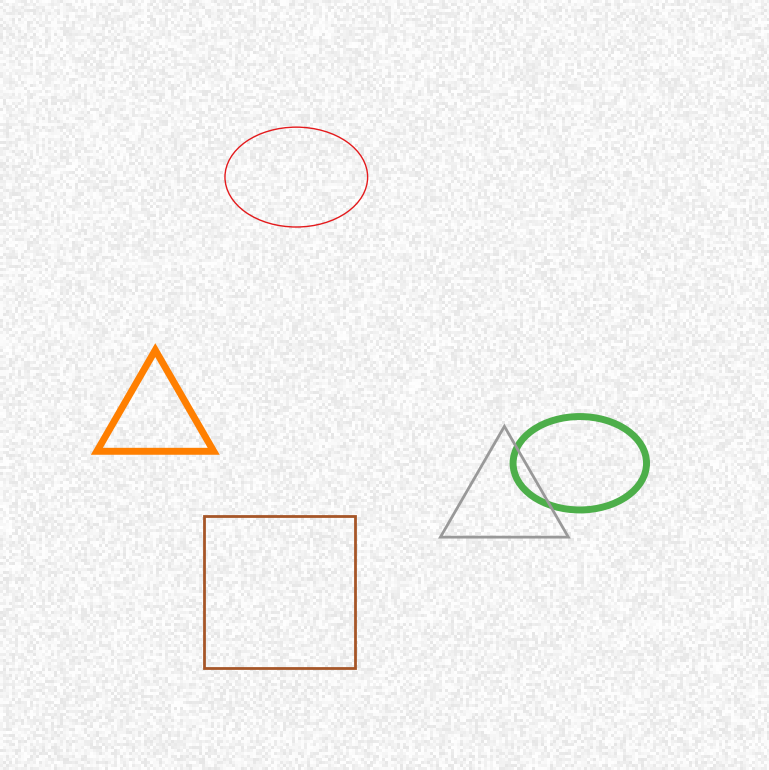[{"shape": "oval", "thickness": 0.5, "radius": 0.46, "center": [0.385, 0.77]}, {"shape": "oval", "thickness": 2.5, "radius": 0.43, "center": [0.753, 0.398]}, {"shape": "triangle", "thickness": 2.5, "radius": 0.44, "center": [0.202, 0.458]}, {"shape": "square", "thickness": 1, "radius": 0.49, "center": [0.363, 0.231]}, {"shape": "triangle", "thickness": 1, "radius": 0.48, "center": [0.655, 0.35]}]